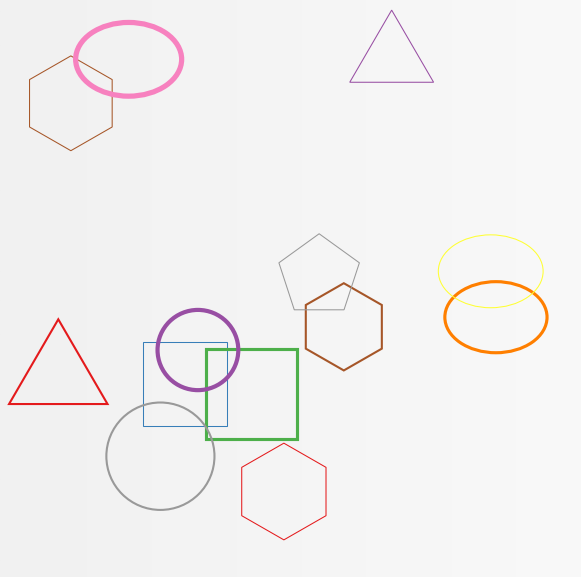[{"shape": "hexagon", "thickness": 0.5, "radius": 0.42, "center": [0.488, 0.148]}, {"shape": "triangle", "thickness": 1, "radius": 0.49, "center": [0.1, 0.348]}, {"shape": "square", "thickness": 0.5, "radius": 0.36, "center": [0.318, 0.334]}, {"shape": "square", "thickness": 1.5, "radius": 0.39, "center": [0.433, 0.317]}, {"shape": "triangle", "thickness": 0.5, "radius": 0.42, "center": [0.674, 0.898]}, {"shape": "circle", "thickness": 2, "radius": 0.35, "center": [0.341, 0.393]}, {"shape": "oval", "thickness": 1.5, "radius": 0.44, "center": [0.853, 0.45]}, {"shape": "oval", "thickness": 0.5, "radius": 0.45, "center": [0.844, 0.529]}, {"shape": "hexagon", "thickness": 1, "radius": 0.38, "center": [0.592, 0.433]}, {"shape": "hexagon", "thickness": 0.5, "radius": 0.41, "center": [0.122, 0.82]}, {"shape": "oval", "thickness": 2.5, "radius": 0.46, "center": [0.221, 0.896]}, {"shape": "pentagon", "thickness": 0.5, "radius": 0.36, "center": [0.549, 0.522]}, {"shape": "circle", "thickness": 1, "radius": 0.46, "center": [0.276, 0.209]}]